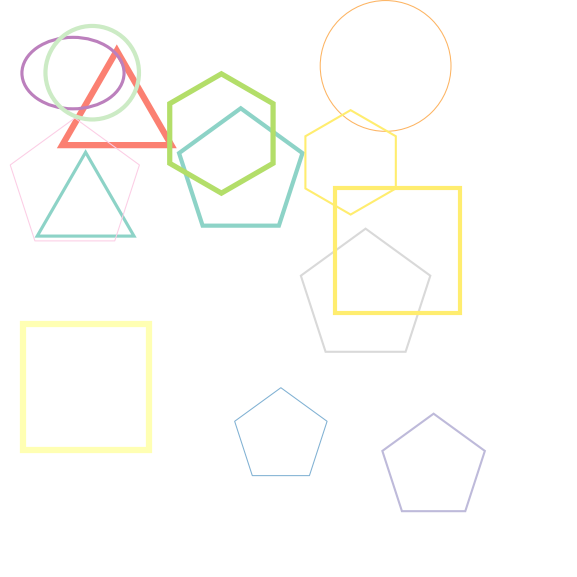[{"shape": "triangle", "thickness": 1.5, "radius": 0.48, "center": [0.148, 0.639]}, {"shape": "pentagon", "thickness": 2, "radius": 0.56, "center": [0.417, 0.699]}, {"shape": "square", "thickness": 3, "radius": 0.54, "center": [0.149, 0.329]}, {"shape": "pentagon", "thickness": 1, "radius": 0.47, "center": [0.751, 0.189]}, {"shape": "triangle", "thickness": 3, "radius": 0.55, "center": [0.202, 0.802]}, {"shape": "pentagon", "thickness": 0.5, "radius": 0.42, "center": [0.486, 0.244]}, {"shape": "circle", "thickness": 0.5, "radius": 0.57, "center": [0.668, 0.885]}, {"shape": "hexagon", "thickness": 2.5, "radius": 0.52, "center": [0.383, 0.768]}, {"shape": "pentagon", "thickness": 0.5, "radius": 0.59, "center": [0.13, 0.677]}, {"shape": "pentagon", "thickness": 1, "radius": 0.59, "center": [0.633, 0.485]}, {"shape": "oval", "thickness": 1.5, "radius": 0.44, "center": [0.126, 0.873]}, {"shape": "circle", "thickness": 2, "radius": 0.4, "center": [0.16, 0.873]}, {"shape": "hexagon", "thickness": 1, "radius": 0.45, "center": [0.607, 0.718]}, {"shape": "square", "thickness": 2, "radius": 0.54, "center": [0.688, 0.565]}]